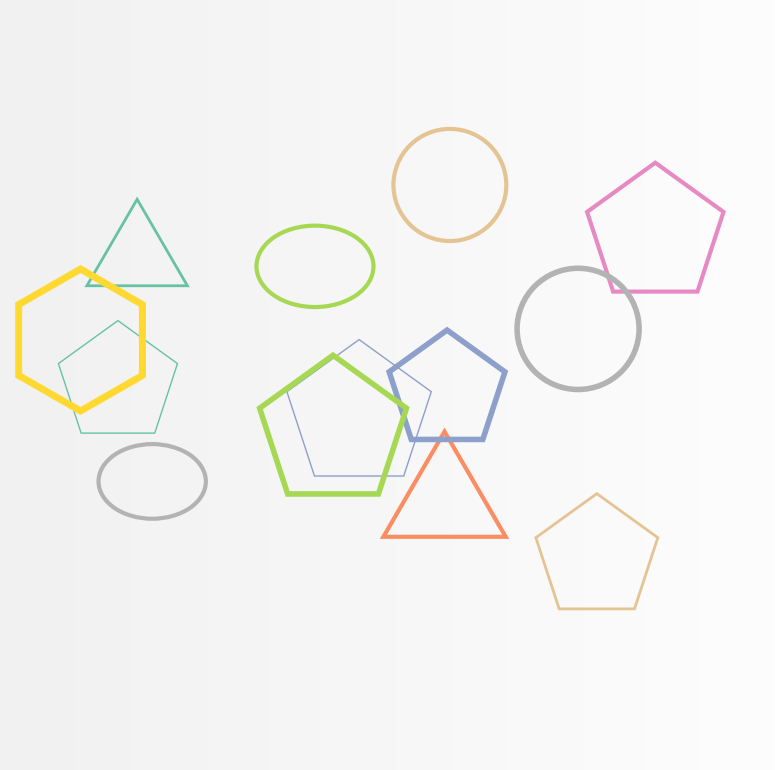[{"shape": "pentagon", "thickness": 0.5, "radius": 0.4, "center": [0.152, 0.503]}, {"shape": "triangle", "thickness": 1, "radius": 0.37, "center": [0.177, 0.666]}, {"shape": "triangle", "thickness": 1.5, "radius": 0.46, "center": [0.574, 0.348]}, {"shape": "pentagon", "thickness": 2, "radius": 0.39, "center": [0.577, 0.493]}, {"shape": "pentagon", "thickness": 0.5, "radius": 0.49, "center": [0.463, 0.461]}, {"shape": "pentagon", "thickness": 1.5, "radius": 0.46, "center": [0.846, 0.696]}, {"shape": "pentagon", "thickness": 2, "radius": 0.5, "center": [0.43, 0.439]}, {"shape": "oval", "thickness": 1.5, "radius": 0.38, "center": [0.406, 0.654]}, {"shape": "hexagon", "thickness": 2.5, "radius": 0.46, "center": [0.104, 0.558]}, {"shape": "circle", "thickness": 1.5, "radius": 0.36, "center": [0.58, 0.76]}, {"shape": "pentagon", "thickness": 1, "radius": 0.41, "center": [0.77, 0.276]}, {"shape": "circle", "thickness": 2, "radius": 0.39, "center": [0.746, 0.573]}, {"shape": "oval", "thickness": 1.5, "radius": 0.35, "center": [0.196, 0.375]}]